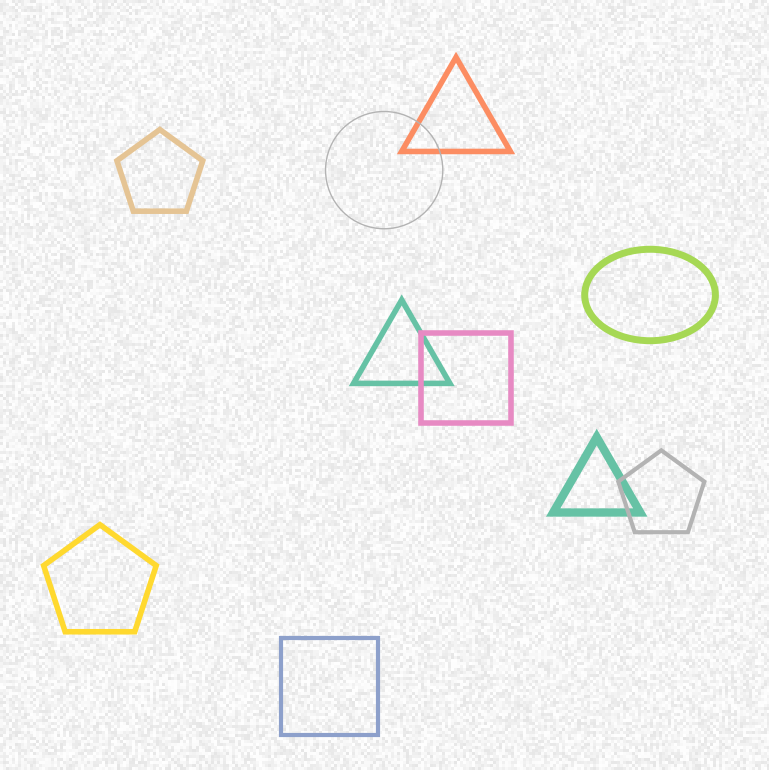[{"shape": "triangle", "thickness": 3, "radius": 0.33, "center": [0.775, 0.367]}, {"shape": "triangle", "thickness": 2, "radius": 0.36, "center": [0.522, 0.538]}, {"shape": "triangle", "thickness": 2, "radius": 0.41, "center": [0.592, 0.844]}, {"shape": "square", "thickness": 1.5, "radius": 0.32, "center": [0.428, 0.108]}, {"shape": "square", "thickness": 2, "radius": 0.29, "center": [0.605, 0.509]}, {"shape": "oval", "thickness": 2.5, "radius": 0.42, "center": [0.844, 0.617]}, {"shape": "pentagon", "thickness": 2, "radius": 0.38, "center": [0.13, 0.242]}, {"shape": "pentagon", "thickness": 2, "radius": 0.29, "center": [0.208, 0.773]}, {"shape": "pentagon", "thickness": 1.5, "radius": 0.29, "center": [0.859, 0.356]}, {"shape": "circle", "thickness": 0.5, "radius": 0.38, "center": [0.499, 0.779]}]